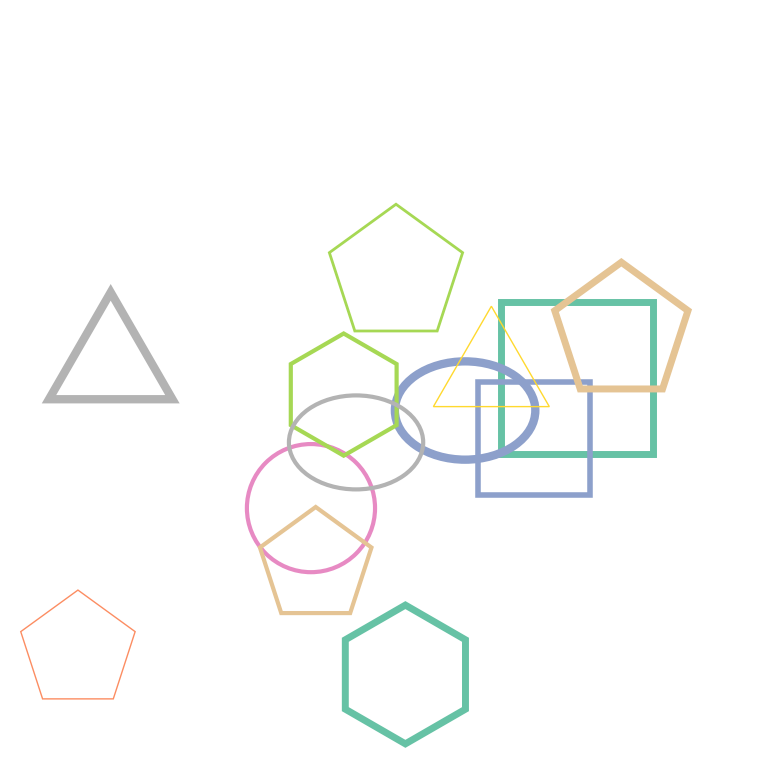[{"shape": "square", "thickness": 2.5, "radius": 0.49, "center": [0.749, 0.509]}, {"shape": "hexagon", "thickness": 2.5, "radius": 0.45, "center": [0.526, 0.124]}, {"shape": "pentagon", "thickness": 0.5, "radius": 0.39, "center": [0.101, 0.156]}, {"shape": "oval", "thickness": 3, "radius": 0.46, "center": [0.604, 0.467]}, {"shape": "square", "thickness": 2, "radius": 0.37, "center": [0.694, 0.431]}, {"shape": "circle", "thickness": 1.5, "radius": 0.42, "center": [0.404, 0.34]}, {"shape": "hexagon", "thickness": 1.5, "radius": 0.4, "center": [0.446, 0.488]}, {"shape": "pentagon", "thickness": 1, "radius": 0.45, "center": [0.514, 0.644]}, {"shape": "triangle", "thickness": 0.5, "radius": 0.43, "center": [0.638, 0.515]}, {"shape": "pentagon", "thickness": 1.5, "radius": 0.38, "center": [0.41, 0.265]}, {"shape": "pentagon", "thickness": 2.5, "radius": 0.45, "center": [0.807, 0.568]}, {"shape": "oval", "thickness": 1.5, "radius": 0.44, "center": [0.462, 0.425]}, {"shape": "triangle", "thickness": 3, "radius": 0.46, "center": [0.144, 0.528]}]